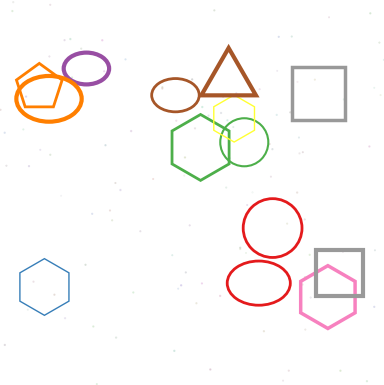[{"shape": "circle", "thickness": 2, "radius": 0.38, "center": [0.708, 0.408]}, {"shape": "oval", "thickness": 2, "radius": 0.41, "center": [0.672, 0.265]}, {"shape": "hexagon", "thickness": 1, "radius": 0.37, "center": [0.115, 0.255]}, {"shape": "circle", "thickness": 1.5, "radius": 0.31, "center": [0.635, 0.63]}, {"shape": "hexagon", "thickness": 2, "radius": 0.43, "center": [0.521, 0.617]}, {"shape": "oval", "thickness": 3, "radius": 0.29, "center": [0.224, 0.822]}, {"shape": "oval", "thickness": 3, "radius": 0.42, "center": [0.127, 0.743]}, {"shape": "pentagon", "thickness": 2, "radius": 0.31, "center": [0.102, 0.773]}, {"shape": "hexagon", "thickness": 1, "radius": 0.31, "center": [0.608, 0.692]}, {"shape": "triangle", "thickness": 3, "radius": 0.41, "center": [0.594, 0.793]}, {"shape": "oval", "thickness": 2, "radius": 0.31, "center": [0.456, 0.753]}, {"shape": "hexagon", "thickness": 2.5, "radius": 0.41, "center": [0.852, 0.228]}, {"shape": "square", "thickness": 3, "radius": 0.3, "center": [0.882, 0.292]}, {"shape": "square", "thickness": 2.5, "radius": 0.34, "center": [0.827, 0.757]}]